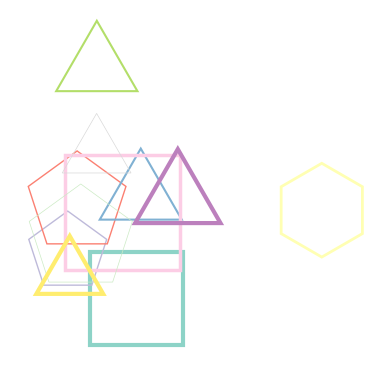[{"shape": "square", "thickness": 3, "radius": 0.61, "center": [0.354, 0.225]}, {"shape": "hexagon", "thickness": 2, "radius": 0.61, "center": [0.836, 0.454]}, {"shape": "pentagon", "thickness": 1, "radius": 0.53, "center": [0.176, 0.345]}, {"shape": "pentagon", "thickness": 1, "radius": 0.67, "center": [0.2, 0.475]}, {"shape": "triangle", "thickness": 1.5, "radius": 0.61, "center": [0.366, 0.491]}, {"shape": "triangle", "thickness": 1.5, "radius": 0.61, "center": [0.251, 0.824]}, {"shape": "square", "thickness": 2.5, "radius": 0.75, "center": [0.317, 0.447]}, {"shape": "triangle", "thickness": 0.5, "radius": 0.52, "center": [0.251, 0.602]}, {"shape": "triangle", "thickness": 3, "radius": 0.64, "center": [0.462, 0.485]}, {"shape": "pentagon", "thickness": 0.5, "radius": 0.7, "center": [0.21, 0.381]}, {"shape": "triangle", "thickness": 3, "radius": 0.5, "center": [0.181, 0.287]}]